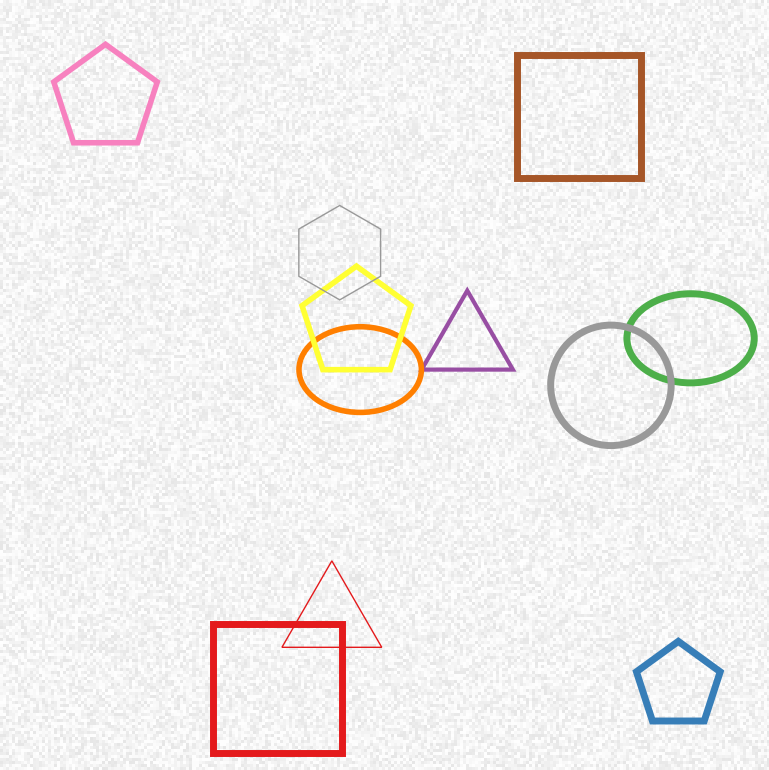[{"shape": "triangle", "thickness": 0.5, "radius": 0.37, "center": [0.431, 0.197]}, {"shape": "square", "thickness": 2.5, "radius": 0.42, "center": [0.361, 0.106]}, {"shape": "pentagon", "thickness": 2.5, "radius": 0.29, "center": [0.881, 0.11]}, {"shape": "oval", "thickness": 2.5, "radius": 0.41, "center": [0.897, 0.561]}, {"shape": "triangle", "thickness": 1.5, "radius": 0.34, "center": [0.607, 0.554]}, {"shape": "oval", "thickness": 2, "radius": 0.4, "center": [0.468, 0.52]}, {"shape": "pentagon", "thickness": 2, "radius": 0.37, "center": [0.463, 0.58]}, {"shape": "square", "thickness": 2.5, "radius": 0.4, "center": [0.752, 0.848]}, {"shape": "pentagon", "thickness": 2, "radius": 0.35, "center": [0.137, 0.872]}, {"shape": "circle", "thickness": 2.5, "radius": 0.39, "center": [0.793, 0.5]}, {"shape": "hexagon", "thickness": 0.5, "radius": 0.31, "center": [0.441, 0.672]}]